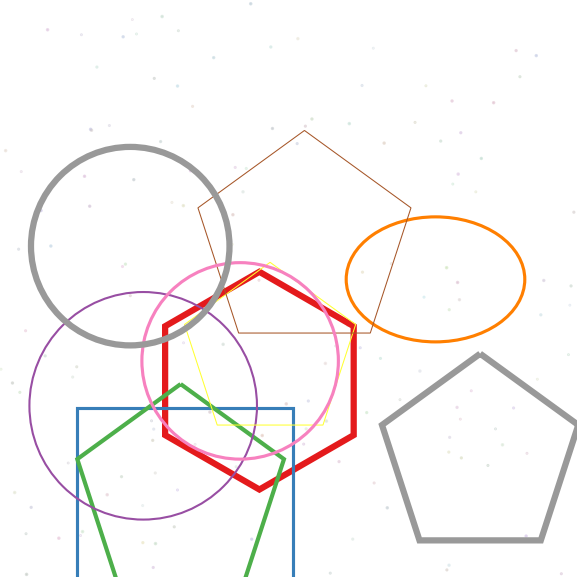[{"shape": "hexagon", "thickness": 3, "radius": 0.94, "center": [0.449, 0.34]}, {"shape": "square", "thickness": 1.5, "radius": 0.94, "center": [0.321, 0.106]}, {"shape": "pentagon", "thickness": 2, "radius": 0.94, "center": [0.313, 0.146]}, {"shape": "circle", "thickness": 1, "radius": 0.99, "center": [0.248, 0.296]}, {"shape": "oval", "thickness": 1.5, "radius": 0.77, "center": [0.754, 0.515]}, {"shape": "pentagon", "thickness": 0.5, "radius": 0.78, "center": [0.468, 0.389]}, {"shape": "pentagon", "thickness": 0.5, "radius": 0.97, "center": [0.527, 0.579]}, {"shape": "circle", "thickness": 1.5, "radius": 0.85, "center": [0.416, 0.374]}, {"shape": "pentagon", "thickness": 3, "radius": 0.89, "center": [0.831, 0.208]}, {"shape": "circle", "thickness": 3, "radius": 0.86, "center": [0.226, 0.573]}]